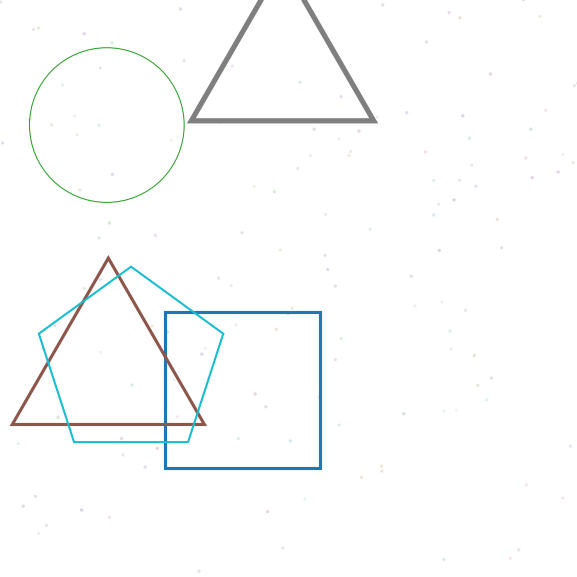[{"shape": "square", "thickness": 1.5, "radius": 0.67, "center": [0.42, 0.324]}, {"shape": "circle", "thickness": 0.5, "radius": 0.67, "center": [0.185, 0.783]}, {"shape": "triangle", "thickness": 1.5, "radius": 0.96, "center": [0.188, 0.36]}, {"shape": "triangle", "thickness": 2.5, "radius": 0.91, "center": [0.489, 0.881]}, {"shape": "pentagon", "thickness": 1, "radius": 0.84, "center": [0.227, 0.369]}]